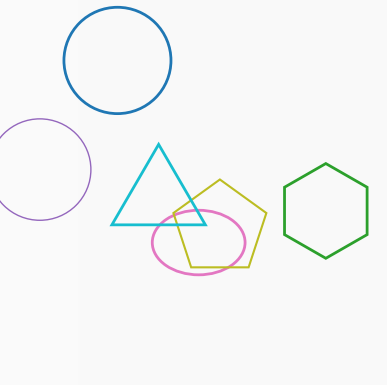[{"shape": "circle", "thickness": 2, "radius": 0.69, "center": [0.303, 0.843]}, {"shape": "hexagon", "thickness": 2, "radius": 0.62, "center": [0.841, 0.452]}, {"shape": "circle", "thickness": 1, "radius": 0.66, "center": [0.103, 0.56]}, {"shape": "oval", "thickness": 2, "radius": 0.6, "center": [0.513, 0.37]}, {"shape": "pentagon", "thickness": 1.5, "radius": 0.63, "center": [0.567, 0.408]}, {"shape": "triangle", "thickness": 2, "radius": 0.7, "center": [0.409, 0.486]}]